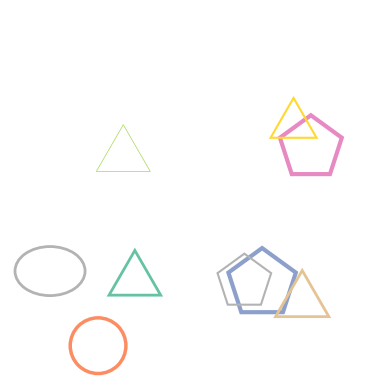[{"shape": "triangle", "thickness": 2, "radius": 0.39, "center": [0.35, 0.272]}, {"shape": "circle", "thickness": 2.5, "radius": 0.36, "center": [0.255, 0.102]}, {"shape": "pentagon", "thickness": 3, "radius": 0.46, "center": [0.681, 0.264]}, {"shape": "pentagon", "thickness": 3, "radius": 0.42, "center": [0.807, 0.616]}, {"shape": "triangle", "thickness": 0.5, "radius": 0.4, "center": [0.32, 0.595]}, {"shape": "triangle", "thickness": 1.5, "radius": 0.34, "center": [0.763, 0.677]}, {"shape": "triangle", "thickness": 2, "radius": 0.4, "center": [0.785, 0.218]}, {"shape": "oval", "thickness": 2, "radius": 0.46, "center": [0.13, 0.296]}, {"shape": "pentagon", "thickness": 1.5, "radius": 0.37, "center": [0.635, 0.268]}]